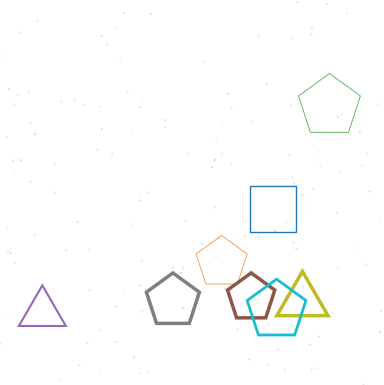[{"shape": "square", "thickness": 1, "radius": 0.3, "center": [0.71, 0.458]}, {"shape": "pentagon", "thickness": 0.5, "radius": 0.35, "center": [0.576, 0.319]}, {"shape": "pentagon", "thickness": 0.5, "radius": 0.42, "center": [0.856, 0.725]}, {"shape": "triangle", "thickness": 1.5, "radius": 0.35, "center": [0.11, 0.188]}, {"shape": "pentagon", "thickness": 2.5, "radius": 0.32, "center": [0.652, 0.227]}, {"shape": "pentagon", "thickness": 2.5, "radius": 0.36, "center": [0.449, 0.219]}, {"shape": "triangle", "thickness": 2.5, "radius": 0.38, "center": [0.785, 0.218]}, {"shape": "pentagon", "thickness": 2, "radius": 0.4, "center": [0.718, 0.195]}]